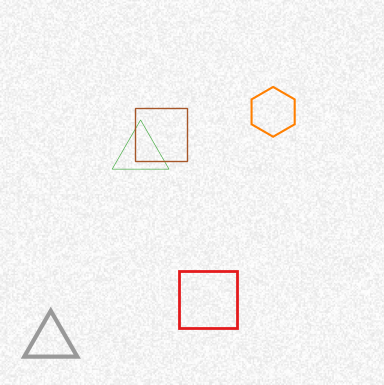[{"shape": "square", "thickness": 2, "radius": 0.38, "center": [0.54, 0.222]}, {"shape": "triangle", "thickness": 0.5, "radius": 0.43, "center": [0.365, 0.603]}, {"shape": "hexagon", "thickness": 1.5, "radius": 0.32, "center": [0.709, 0.71]}, {"shape": "square", "thickness": 1, "radius": 0.34, "center": [0.418, 0.651]}, {"shape": "triangle", "thickness": 3, "radius": 0.4, "center": [0.132, 0.113]}]